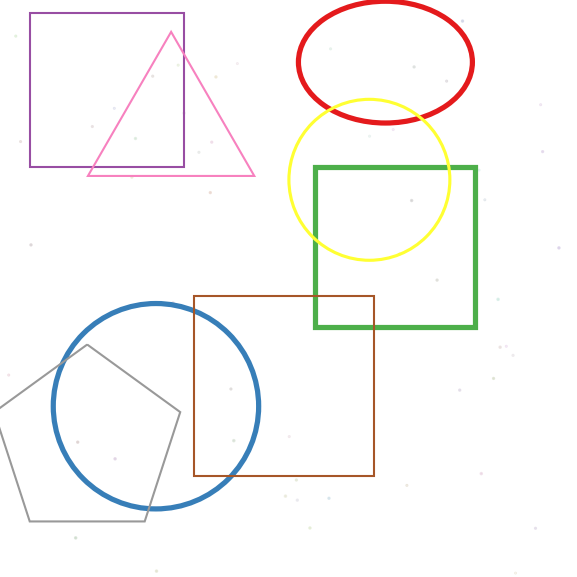[{"shape": "oval", "thickness": 2.5, "radius": 0.75, "center": [0.667, 0.892]}, {"shape": "circle", "thickness": 2.5, "radius": 0.89, "center": [0.27, 0.296]}, {"shape": "square", "thickness": 2.5, "radius": 0.69, "center": [0.684, 0.572]}, {"shape": "square", "thickness": 1, "radius": 0.67, "center": [0.186, 0.843]}, {"shape": "circle", "thickness": 1.5, "radius": 0.7, "center": [0.64, 0.688]}, {"shape": "square", "thickness": 1, "radius": 0.78, "center": [0.492, 0.33]}, {"shape": "triangle", "thickness": 1, "radius": 0.83, "center": [0.296, 0.778]}, {"shape": "pentagon", "thickness": 1, "radius": 0.85, "center": [0.151, 0.233]}]